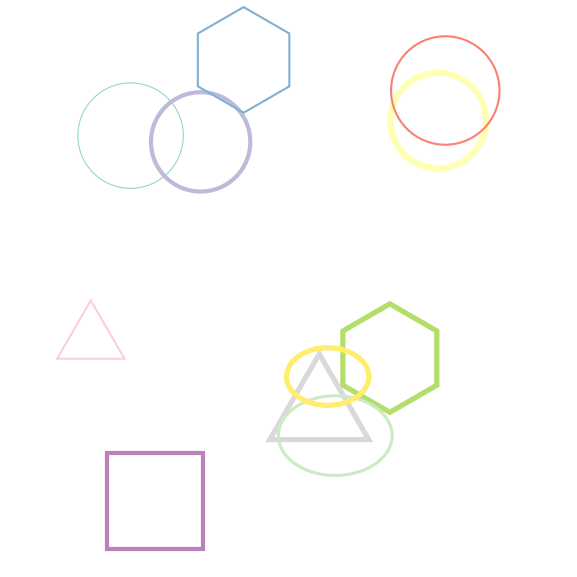[{"shape": "circle", "thickness": 0.5, "radius": 0.46, "center": [0.226, 0.764]}, {"shape": "circle", "thickness": 3, "radius": 0.41, "center": [0.759, 0.79]}, {"shape": "circle", "thickness": 2, "radius": 0.43, "center": [0.347, 0.753]}, {"shape": "circle", "thickness": 1, "radius": 0.47, "center": [0.771, 0.842]}, {"shape": "hexagon", "thickness": 1, "radius": 0.46, "center": [0.422, 0.895]}, {"shape": "hexagon", "thickness": 2.5, "radius": 0.47, "center": [0.675, 0.379]}, {"shape": "triangle", "thickness": 1, "radius": 0.34, "center": [0.157, 0.412]}, {"shape": "triangle", "thickness": 2.5, "radius": 0.49, "center": [0.553, 0.287]}, {"shape": "square", "thickness": 2, "radius": 0.41, "center": [0.269, 0.131]}, {"shape": "oval", "thickness": 1.5, "radius": 0.49, "center": [0.581, 0.245]}, {"shape": "oval", "thickness": 2.5, "radius": 0.36, "center": [0.567, 0.347]}]